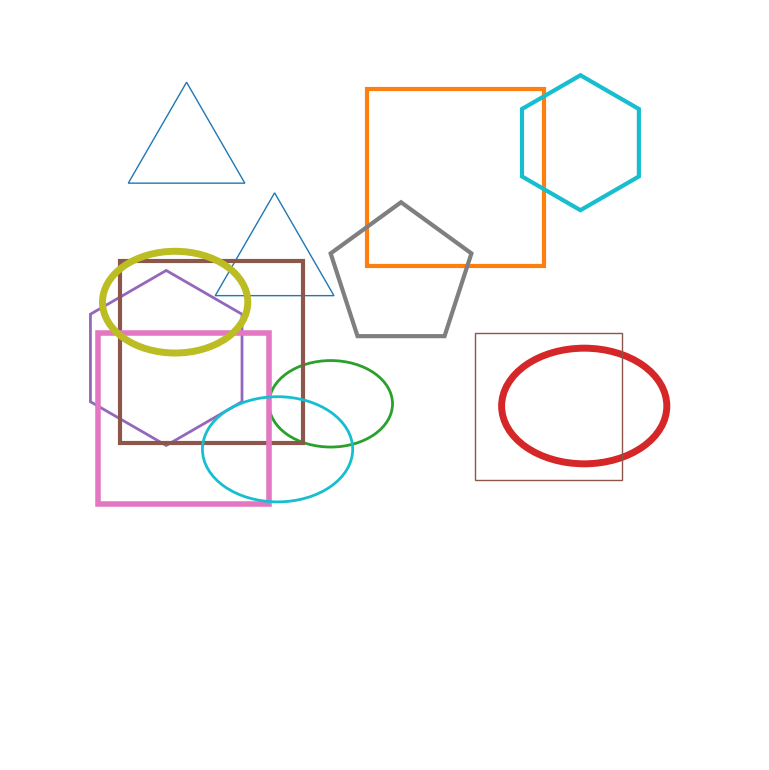[{"shape": "triangle", "thickness": 0.5, "radius": 0.44, "center": [0.242, 0.806]}, {"shape": "triangle", "thickness": 0.5, "radius": 0.45, "center": [0.357, 0.661]}, {"shape": "square", "thickness": 1.5, "radius": 0.57, "center": [0.592, 0.769]}, {"shape": "oval", "thickness": 1, "radius": 0.4, "center": [0.43, 0.476]}, {"shape": "oval", "thickness": 2.5, "radius": 0.54, "center": [0.759, 0.473]}, {"shape": "hexagon", "thickness": 1, "radius": 0.57, "center": [0.216, 0.535]}, {"shape": "square", "thickness": 1.5, "radius": 0.59, "center": [0.275, 0.543]}, {"shape": "square", "thickness": 0.5, "radius": 0.48, "center": [0.712, 0.473]}, {"shape": "square", "thickness": 2, "radius": 0.56, "center": [0.239, 0.456]}, {"shape": "pentagon", "thickness": 1.5, "radius": 0.48, "center": [0.521, 0.641]}, {"shape": "oval", "thickness": 2.5, "radius": 0.47, "center": [0.227, 0.608]}, {"shape": "oval", "thickness": 1, "radius": 0.49, "center": [0.36, 0.416]}, {"shape": "hexagon", "thickness": 1.5, "radius": 0.44, "center": [0.754, 0.815]}]